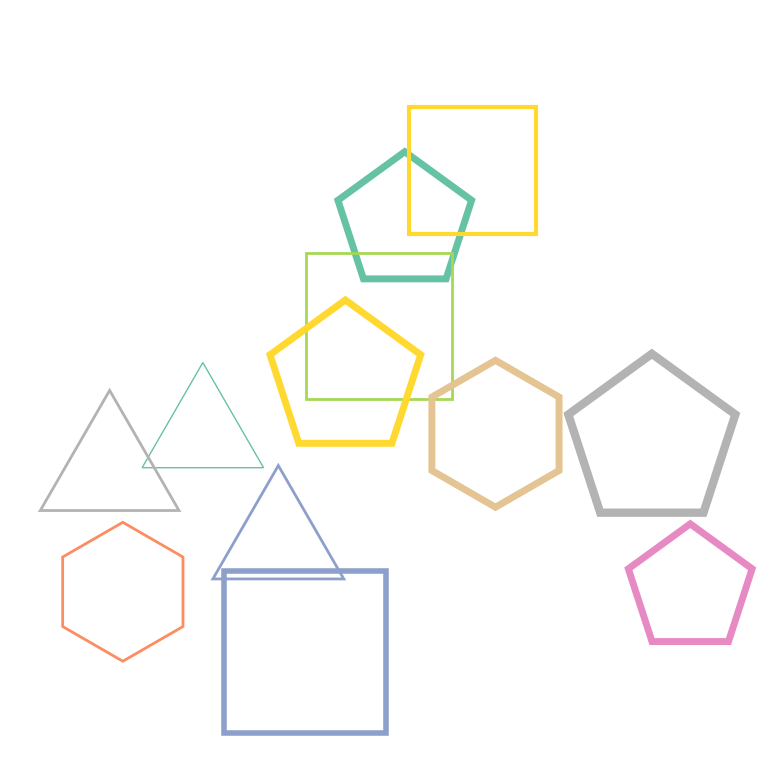[{"shape": "triangle", "thickness": 0.5, "radius": 0.46, "center": [0.263, 0.438]}, {"shape": "pentagon", "thickness": 2.5, "radius": 0.46, "center": [0.526, 0.712]}, {"shape": "hexagon", "thickness": 1, "radius": 0.45, "center": [0.16, 0.231]}, {"shape": "triangle", "thickness": 1, "radius": 0.49, "center": [0.361, 0.297]}, {"shape": "square", "thickness": 2, "radius": 0.53, "center": [0.396, 0.153]}, {"shape": "pentagon", "thickness": 2.5, "radius": 0.42, "center": [0.896, 0.235]}, {"shape": "square", "thickness": 1, "radius": 0.47, "center": [0.492, 0.577]}, {"shape": "pentagon", "thickness": 2.5, "radius": 0.51, "center": [0.449, 0.508]}, {"shape": "square", "thickness": 1.5, "radius": 0.41, "center": [0.614, 0.778]}, {"shape": "hexagon", "thickness": 2.5, "radius": 0.48, "center": [0.643, 0.437]}, {"shape": "pentagon", "thickness": 3, "radius": 0.57, "center": [0.847, 0.426]}, {"shape": "triangle", "thickness": 1, "radius": 0.52, "center": [0.142, 0.389]}]